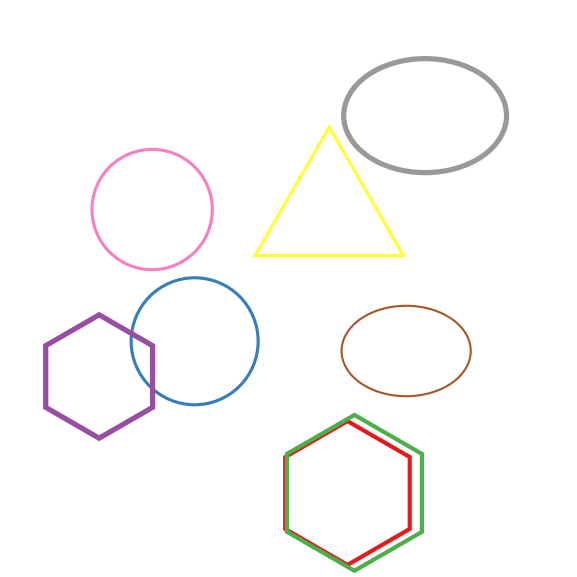[{"shape": "hexagon", "thickness": 2, "radius": 0.62, "center": [0.602, 0.145]}, {"shape": "circle", "thickness": 1.5, "radius": 0.55, "center": [0.337, 0.408]}, {"shape": "hexagon", "thickness": 2, "radius": 0.67, "center": [0.614, 0.146]}, {"shape": "hexagon", "thickness": 2.5, "radius": 0.53, "center": [0.172, 0.347]}, {"shape": "triangle", "thickness": 1.5, "radius": 0.74, "center": [0.57, 0.631]}, {"shape": "oval", "thickness": 1, "radius": 0.56, "center": [0.703, 0.391]}, {"shape": "circle", "thickness": 1.5, "radius": 0.52, "center": [0.263, 0.636]}, {"shape": "oval", "thickness": 2.5, "radius": 0.71, "center": [0.736, 0.799]}]